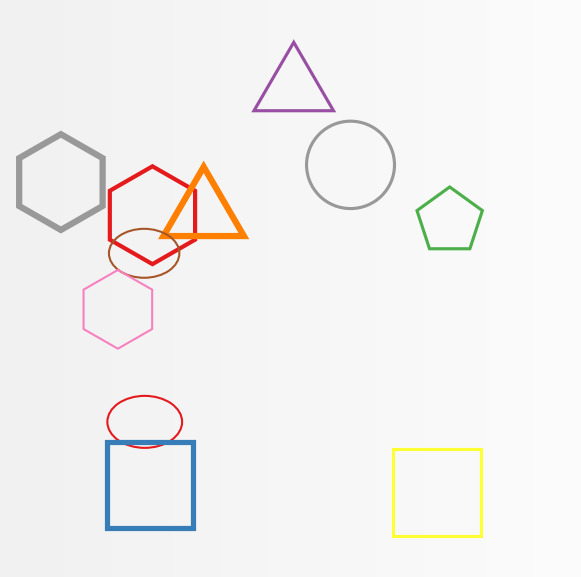[{"shape": "oval", "thickness": 1, "radius": 0.32, "center": [0.249, 0.269]}, {"shape": "hexagon", "thickness": 2, "radius": 0.42, "center": [0.262, 0.626]}, {"shape": "square", "thickness": 2.5, "radius": 0.37, "center": [0.258, 0.159]}, {"shape": "pentagon", "thickness": 1.5, "radius": 0.3, "center": [0.774, 0.616]}, {"shape": "triangle", "thickness": 1.5, "radius": 0.39, "center": [0.505, 0.847]}, {"shape": "triangle", "thickness": 3, "radius": 0.4, "center": [0.35, 0.63]}, {"shape": "square", "thickness": 1.5, "radius": 0.38, "center": [0.751, 0.146]}, {"shape": "oval", "thickness": 1, "radius": 0.3, "center": [0.248, 0.561]}, {"shape": "hexagon", "thickness": 1, "radius": 0.34, "center": [0.203, 0.463]}, {"shape": "circle", "thickness": 1.5, "radius": 0.38, "center": [0.603, 0.714]}, {"shape": "hexagon", "thickness": 3, "radius": 0.41, "center": [0.105, 0.684]}]